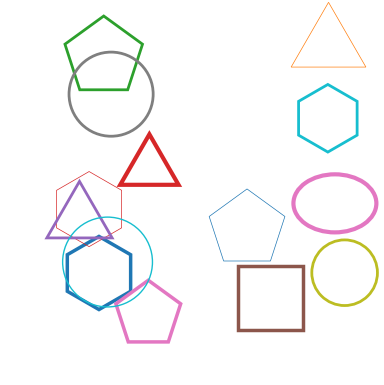[{"shape": "pentagon", "thickness": 0.5, "radius": 0.52, "center": [0.642, 0.406]}, {"shape": "hexagon", "thickness": 2.5, "radius": 0.47, "center": [0.257, 0.291]}, {"shape": "triangle", "thickness": 0.5, "radius": 0.56, "center": [0.853, 0.882]}, {"shape": "pentagon", "thickness": 2, "radius": 0.53, "center": [0.269, 0.852]}, {"shape": "hexagon", "thickness": 0.5, "radius": 0.49, "center": [0.231, 0.457]}, {"shape": "triangle", "thickness": 3, "radius": 0.44, "center": [0.388, 0.564]}, {"shape": "triangle", "thickness": 2, "radius": 0.49, "center": [0.206, 0.431]}, {"shape": "square", "thickness": 2.5, "radius": 0.42, "center": [0.703, 0.226]}, {"shape": "oval", "thickness": 3, "radius": 0.54, "center": [0.87, 0.472]}, {"shape": "pentagon", "thickness": 2.5, "radius": 0.44, "center": [0.385, 0.183]}, {"shape": "circle", "thickness": 2, "radius": 0.55, "center": [0.289, 0.755]}, {"shape": "circle", "thickness": 2, "radius": 0.43, "center": [0.895, 0.292]}, {"shape": "circle", "thickness": 1, "radius": 0.58, "center": [0.279, 0.319]}, {"shape": "hexagon", "thickness": 2, "radius": 0.44, "center": [0.852, 0.693]}]